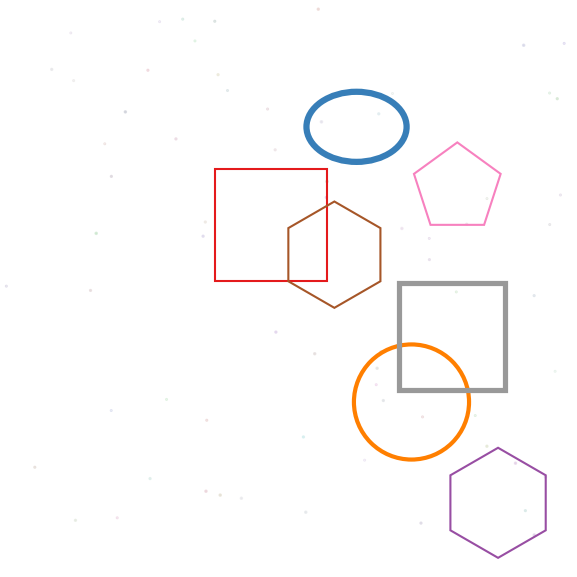[{"shape": "square", "thickness": 1, "radius": 0.48, "center": [0.469, 0.609]}, {"shape": "oval", "thickness": 3, "radius": 0.43, "center": [0.617, 0.78]}, {"shape": "hexagon", "thickness": 1, "radius": 0.48, "center": [0.862, 0.128]}, {"shape": "circle", "thickness": 2, "radius": 0.5, "center": [0.713, 0.303]}, {"shape": "hexagon", "thickness": 1, "radius": 0.46, "center": [0.579, 0.558]}, {"shape": "pentagon", "thickness": 1, "radius": 0.39, "center": [0.792, 0.674]}, {"shape": "square", "thickness": 2.5, "radius": 0.46, "center": [0.782, 0.416]}]